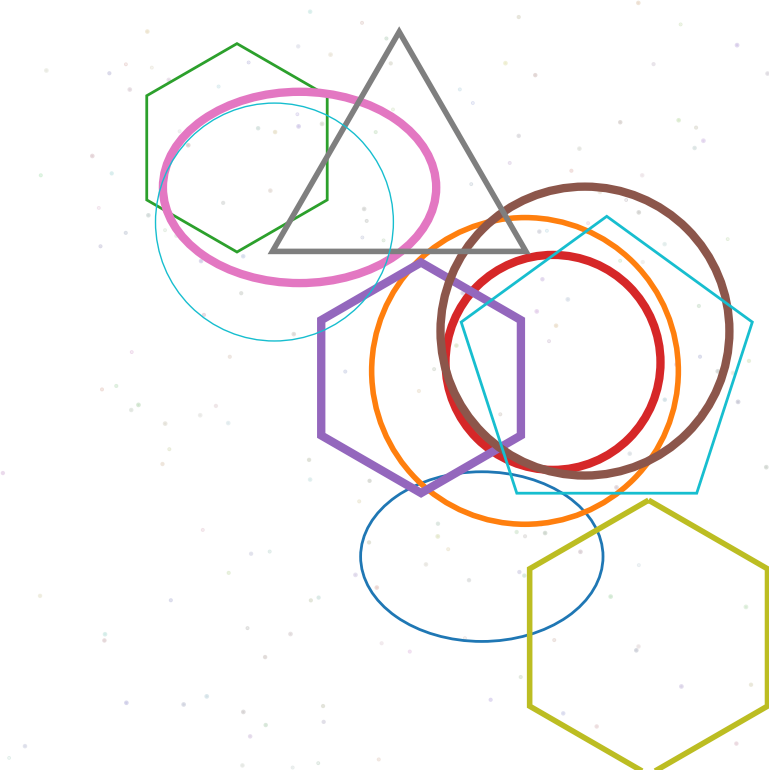[{"shape": "oval", "thickness": 1, "radius": 0.79, "center": [0.626, 0.277]}, {"shape": "circle", "thickness": 2, "radius": 1.0, "center": [0.682, 0.518]}, {"shape": "hexagon", "thickness": 1, "radius": 0.68, "center": [0.308, 0.808]}, {"shape": "circle", "thickness": 3, "radius": 0.7, "center": [0.718, 0.529]}, {"shape": "hexagon", "thickness": 3, "radius": 0.75, "center": [0.547, 0.509]}, {"shape": "circle", "thickness": 3, "radius": 0.94, "center": [0.76, 0.57]}, {"shape": "oval", "thickness": 3, "radius": 0.89, "center": [0.389, 0.757]}, {"shape": "triangle", "thickness": 2, "radius": 0.95, "center": [0.518, 0.769]}, {"shape": "hexagon", "thickness": 2, "radius": 0.89, "center": [0.842, 0.172]}, {"shape": "circle", "thickness": 0.5, "radius": 0.77, "center": [0.356, 0.712]}, {"shape": "pentagon", "thickness": 1, "radius": 0.99, "center": [0.788, 0.52]}]